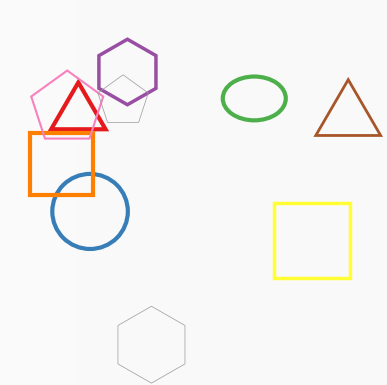[{"shape": "triangle", "thickness": 3, "radius": 0.41, "center": [0.202, 0.705]}, {"shape": "circle", "thickness": 3, "radius": 0.49, "center": [0.232, 0.451]}, {"shape": "oval", "thickness": 3, "radius": 0.41, "center": [0.656, 0.744]}, {"shape": "hexagon", "thickness": 2.5, "radius": 0.42, "center": [0.329, 0.813]}, {"shape": "square", "thickness": 3, "radius": 0.41, "center": [0.158, 0.574]}, {"shape": "square", "thickness": 2.5, "radius": 0.49, "center": [0.805, 0.374]}, {"shape": "triangle", "thickness": 2, "radius": 0.48, "center": [0.899, 0.696]}, {"shape": "pentagon", "thickness": 1.5, "radius": 0.49, "center": [0.173, 0.719]}, {"shape": "pentagon", "thickness": 0.5, "radius": 0.34, "center": [0.318, 0.737]}, {"shape": "hexagon", "thickness": 0.5, "radius": 0.5, "center": [0.391, 0.105]}]